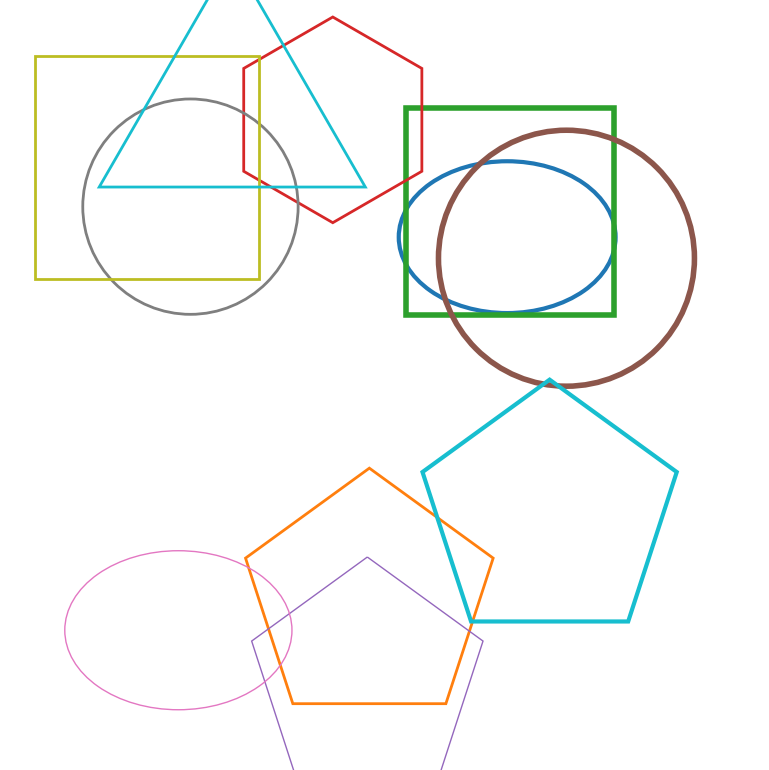[{"shape": "oval", "thickness": 1.5, "radius": 0.7, "center": [0.659, 0.692]}, {"shape": "pentagon", "thickness": 1, "radius": 0.85, "center": [0.48, 0.223]}, {"shape": "square", "thickness": 2, "radius": 0.67, "center": [0.662, 0.726]}, {"shape": "hexagon", "thickness": 1, "radius": 0.67, "center": [0.432, 0.844]}, {"shape": "pentagon", "thickness": 0.5, "radius": 0.79, "center": [0.477, 0.119]}, {"shape": "circle", "thickness": 2, "radius": 0.83, "center": [0.736, 0.665]}, {"shape": "oval", "thickness": 0.5, "radius": 0.74, "center": [0.232, 0.182]}, {"shape": "circle", "thickness": 1, "radius": 0.7, "center": [0.247, 0.732]}, {"shape": "square", "thickness": 1, "radius": 0.72, "center": [0.191, 0.783]}, {"shape": "pentagon", "thickness": 1.5, "radius": 0.87, "center": [0.714, 0.333]}, {"shape": "triangle", "thickness": 1, "radius": 1.0, "center": [0.302, 0.857]}]